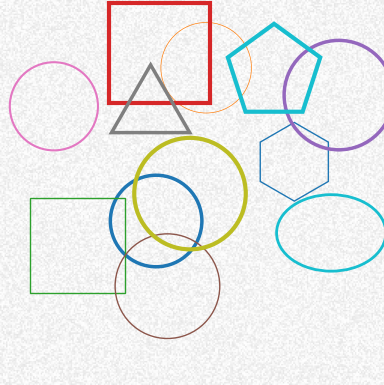[{"shape": "hexagon", "thickness": 1, "radius": 0.51, "center": [0.764, 0.58]}, {"shape": "circle", "thickness": 2.5, "radius": 0.59, "center": [0.406, 0.426]}, {"shape": "circle", "thickness": 0.5, "radius": 0.59, "center": [0.535, 0.824]}, {"shape": "square", "thickness": 1, "radius": 0.62, "center": [0.201, 0.362]}, {"shape": "square", "thickness": 3, "radius": 0.65, "center": [0.414, 0.863]}, {"shape": "circle", "thickness": 2.5, "radius": 0.71, "center": [0.88, 0.753]}, {"shape": "circle", "thickness": 1, "radius": 0.68, "center": [0.435, 0.257]}, {"shape": "circle", "thickness": 1.5, "radius": 0.57, "center": [0.14, 0.724]}, {"shape": "triangle", "thickness": 2.5, "radius": 0.59, "center": [0.391, 0.714]}, {"shape": "circle", "thickness": 3, "radius": 0.72, "center": [0.494, 0.497]}, {"shape": "pentagon", "thickness": 3, "radius": 0.63, "center": [0.712, 0.812]}, {"shape": "oval", "thickness": 2, "radius": 0.71, "center": [0.86, 0.395]}]